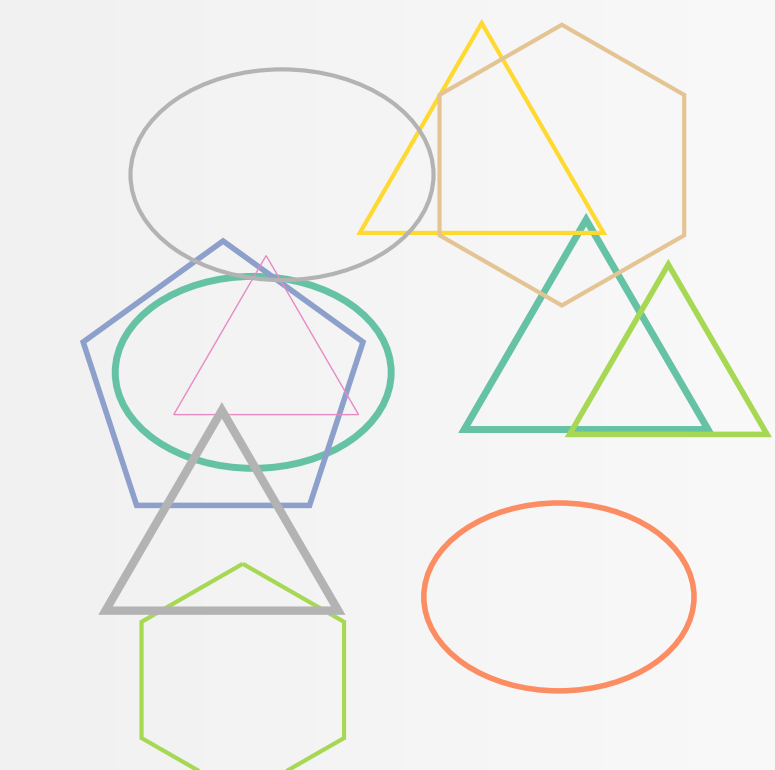[{"shape": "oval", "thickness": 2.5, "radius": 0.89, "center": [0.327, 0.516]}, {"shape": "triangle", "thickness": 2.5, "radius": 0.91, "center": [0.756, 0.533]}, {"shape": "oval", "thickness": 2, "radius": 0.87, "center": [0.721, 0.225]}, {"shape": "pentagon", "thickness": 2, "radius": 0.95, "center": [0.288, 0.497]}, {"shape": "triangle", "thickness": 0.5, "radius": 0.69, "center": [0.343, 0.53]}, {"shape": "hexagon", "thickness": 1.5, "radius": 0.75, "center": [0.313, 0.117]}, {"shape": "triangle", "thickness": 2, "radius": 0.74, "center": [0.862, 0.509]}, {"shape": "triangle", "thickness": 1.5, "radius": 0.91, "center": [0.622, 0.788]}, {"shape": "hexagon", "thickness": 1.5, "radius": 0.91, "center": [0.725, 0.786]}, {"shape": "oval", "thickness": 1.5, "radius": 0.98, "center": [0.364, 0.773]}, {"shape": "triangle", "thickness": 3, "radius": 0.87, "center": [0.286, 0.294]}]